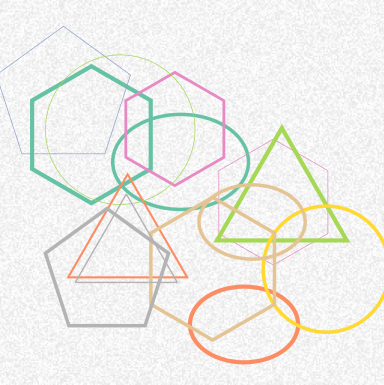[{"shape": "hexagon", "thickness": 3, "radius": 0.89, "center": [0.237, 0.65]}, {"shape": "oval", "thickness": 2.5, "radius": 0.88, "center": [0.469, 0.579]}, {"shape": "oval", "thickness": 3, "radius": 0.7, "center": [0.634, 0.157]}, {"shape": "triangle", "thickness": 1.5, "radius": 0.89, "center": [0.332, 0.369]}, {"shape": "pentagon", "thickness": 0.5, "radius": 0.92, "center": [0.165, 0.749]}, {"shape": "hexagon", "thickness": 2, "radius": 0.74, "center": [0.454, 0.665]}, {"shape": "hexagon", "thickness": 0.5, "radius": 0.82, "center": [0.71, 0.475]}, {"shape": "triangle", "thickness": 3, "radius": 0.97, "center": [0.732, 0.473]}, {"shape": "circle", "thickness": 0.5, "radius": 0.97, "center": [0.312, 0.663]}, {"shape": "circle", "thickness": 2.5, "radius": 0.82, "center": [0.847, 0.301]}, {"shape": "hexagon", "thickness": 2.5, "radius": 0.93, "center": [0.552, 0.302]}, {"shape": "oval", "thickness": 2.5, "radius": 0.69, "center": [0.655, 0.423]}, {"shape": "pentagon", "thickness": 2.5, "radius": 0.84, "center": [0.278, 0.29]}, {"shape": "triangle", "thickness": 1, "radius": 0.76, "center": [0.328, 0.343]}]